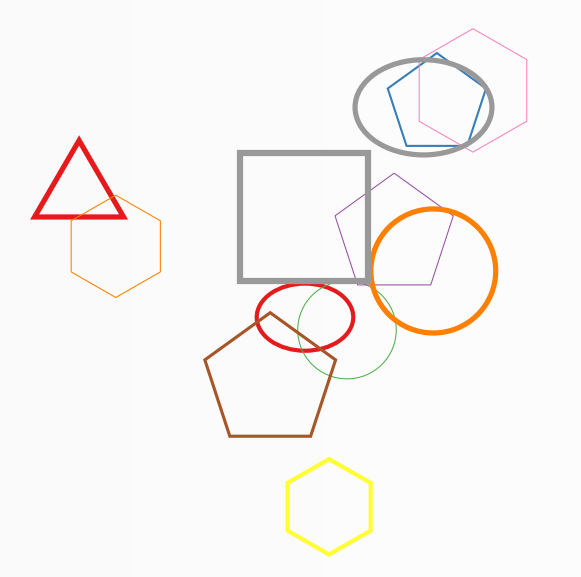[{"shape": "triangle", "thickness": 2.5, "radius": 0.44, "center": [0.136, 0.668]}, {"shape": "oval", "thickness": 2, "radius": 0.42, "center": [0.525, 0.45]}, {"shape": "pentagon", "thickness": 1, "radius": 0.44, "center": [0.752, 0.818]}, {"shape": "circle", "thickness": 0.5, "radius": 0.42, "center": [0.597, 0.428]}, {"shape": "pentagon", "thickness": 0.5, "radius": 0.53, "center": [0.678, 0.592]}, {"shape": "hexagon", "thickness": 0.5, "radius": 0.44, "center": [0.199, 0.573]}, {"shape": "circle", "thickness": 2.5, "radius": 0.54, "center": [0.745, 0.53]}, {"shape": "hexagon", "thickness": 2, "radius": 0.41, "center": [0.566, 0.122]}, {"shape": "pentagon", "thickness": 1.5, "radius": 0.59, "center": [0.465, 0.339]}, {"shape": "hexagon", "thickness": 0.5, "radius": 0.53, "center": [0.814, 0.843]}, {"shape": "square", "thickness": 3, "radius": 0.55, "center": [0.523, 0.624]}, {"shape": "oval", "thickness": 2.5, "radius": 0.59, "center": [0.729, 0.813]}]